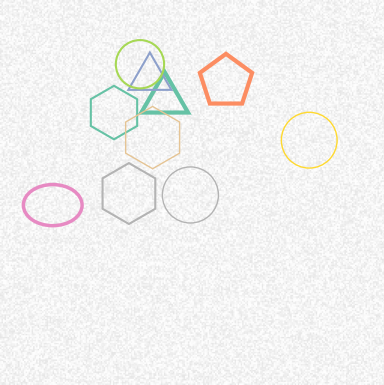[{"shape": "hexagon", "thickness": 1.5, "radius": 0.35, "center": [0.296, 0.708]}, {"shape": "triangle", "thickness": 3, "radius": 0.35, "center": [0.428, 0.743]}, {"shape": "pentagon", "thickness": 3, "radius": 0.36, "center": [0.587, 0.789]}, {"shape": "triangle", "thickness": 1.5, "radius": 0.32, "center": [0.389, 0.799]}, {"shape": "oval", "thickness": 2.5, "radius": 0.38, "center": [0.137, 0.467]}, {"shape": "circle", "thickness": 1.5, "radius": 0.31, "center": [0.364, 0.833]}, {"shape": "circle", "thickness": 1, "radius": 0.36, "center": [0.803, 0.636]}, {"shape": "hexagon", "thickness": 1, "radius": 0.4, "center": [0.396, 0.643]}, {"shape": "circle", "thickness": 1, "radius": 0.36, "center": [0.495, 0.494]}, {"shape": "hexagon", "thickness": 1.5, "radius": 0.4, "center": [0.335, 0.497]}]